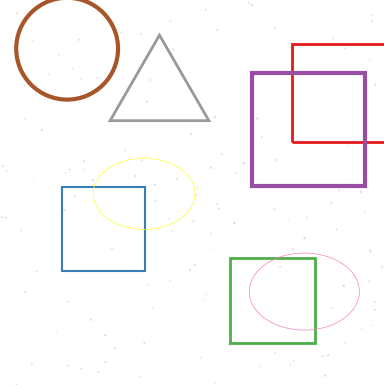[{"shape": "square", "thickness": 2, "radius": 0.64, "center": [0.885, 0.757]}, {"shape": "square", "thickness": 1.5, "radius": 0.54, "center": [0.268, 0.405]}, {"shape": "square", "thickness": 2, "radius": 0.55, "center": [0.709, 0.219]}, {"shape": "square", "thickness": 3, "radius": 0.73, "center": [0.801, 0.664]}, {"shape": "oval", "thickness": 0.5, "radius": 0.66, "center": [0.374, 0.497]}, {"shape": "circle", "thickness": 3, "radius": 0.66, "center": [0.174, 0.874]}, {"shape": "oval", "thickness": 0.5, "radius": 0.71, "center": [0.791, 0.243]}, {"shape": "triangle", "thickness": 2, "radius": 0.74, "center": [0.414, 0.761]}]